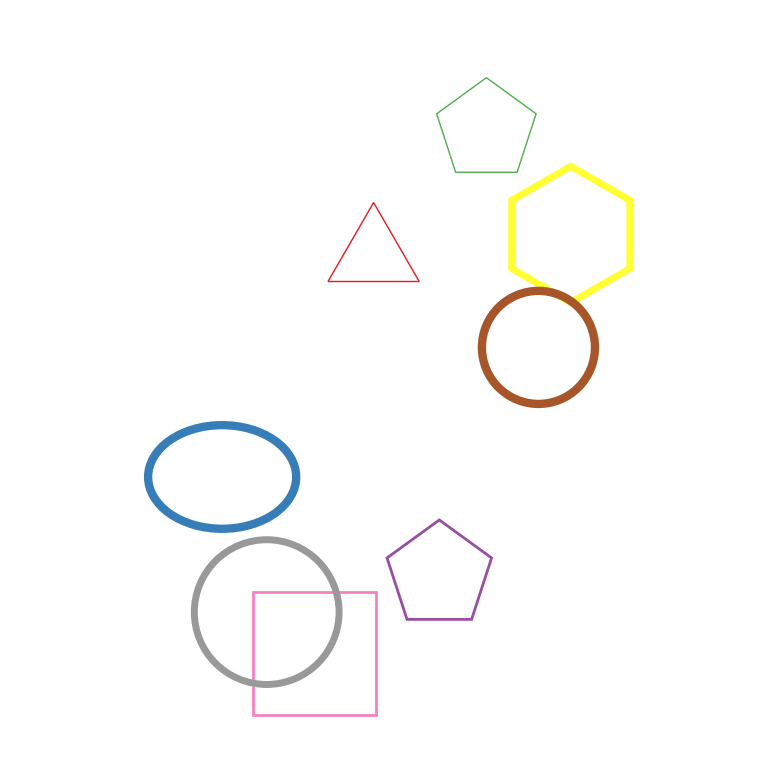[{"shape": "triangle", "thickness": 0.5, "radius": 0.34, "center": [0.485, 0.669]}, {"shape": "oval", "thickness": 3, "radius": 0.48, "center": [0.289, 0.381]}, {"shape": "pentagon", "thickness": 0.5, "radius": 0.34, "center": [0.632, 0.831]}, {"shape": "pentagon", "thickness": 1, "radius": 0.36, "center": [0.571, 0.253]}, {"shape": "hexagon", "thickness": 2.5, "radius": 0.44, "center": [0.741, 0.696]}, {"shape": "circle", "thickness": 3, "radius": 0.37, "center": [0.699, 0.549]}, {"shape": "square", "thickness": 1, "radius": 0.4, "center": [0.409, 0.151]}, {"shape": "circle", "thickness": 2.5, "radius": 0.47, "center": [0.346, 0.205]}]